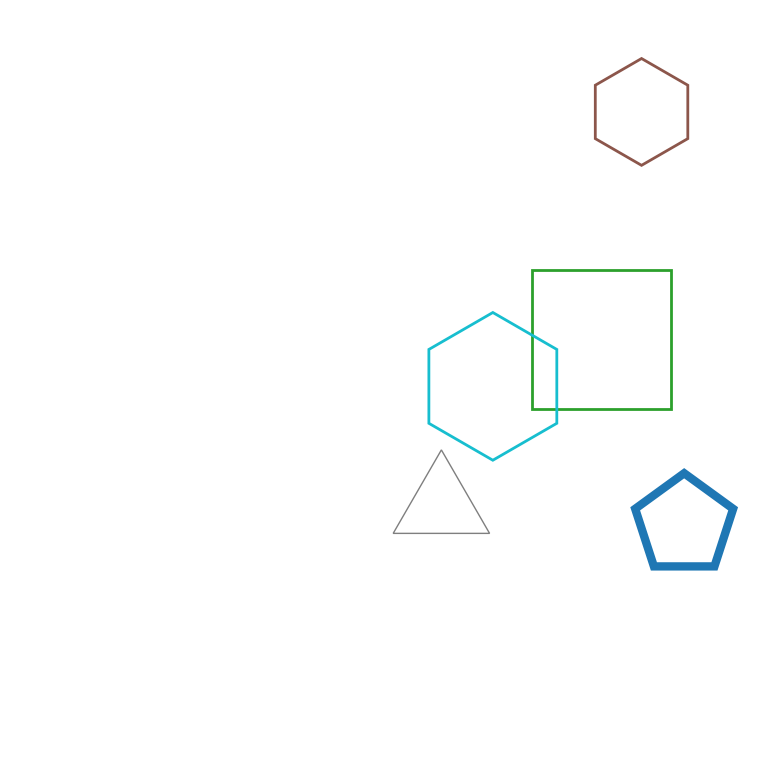[{"shape": "pentagon", "thickness": 3, "radius": 0.33, "center": [0.889, 0.319]}, {"shape": "square", "thickness": 1, "radius": 0.45, "center": [0.781, 0.559]}, {"shape": "hexagon", "thickness": 1, "radius": 0.35, "center": [0.833, 0.855]}, {"shape": "triangle", "thickness": 0.5, "radius": 0.36, "center": [0.573, 0.343]}, {"shape": "hexagon", "thickness": 1, "radius": 0.48, "center": [0.64, 0.498]}]